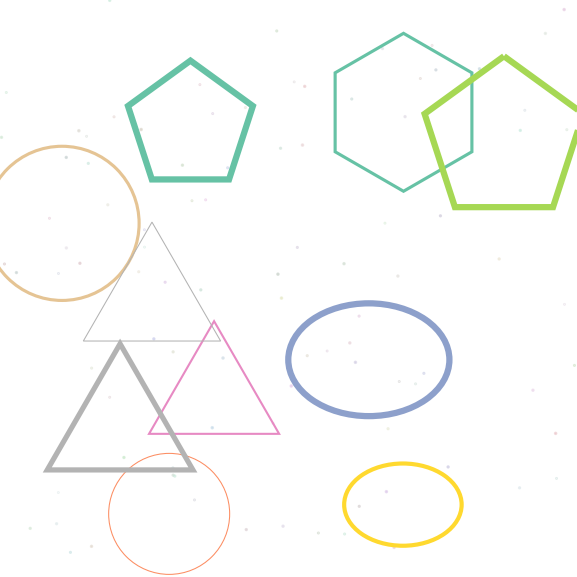[{"shape": "hexagon", "thickness": 1.5, "radius": 0.68, "center": [0.699, 0.805]}, {"shape": "pentagon", "thickness": 3, "radius": 0.57, "center": [0.33, 0.78]}, {"shape": "circle", "thickness": 0.5, "radius": 0.52, "center": [0.293, 0.109]}, {"shape": "oval", "thickness": 3, "radius": 0.7, "center": [0.639, 0.376]}, {"shape": "triangle", "thickness": 1, "radius": 0.65, "center": [0.371, 0.313]}, {"shape": "pentagon", "thickness": 3, "radius": 0.72, "center": [0.873, 0.757]}, {"shape": "oval", "thickness": 2, "radius": 0.51, "center": [0.698, 0.125]}, {"shape": "circle", "thickness": 1.5, "radius": 0.67, "center": [0.107, 0.612]}, {"shape": "triangle", "thickness": 2.5, "radius": 0.73, "center": [0.208, 0.258]}, {"shape": "triangle", "thickness": 0.5, "radius": 0.69, "center": [0.263, 0.477]}]